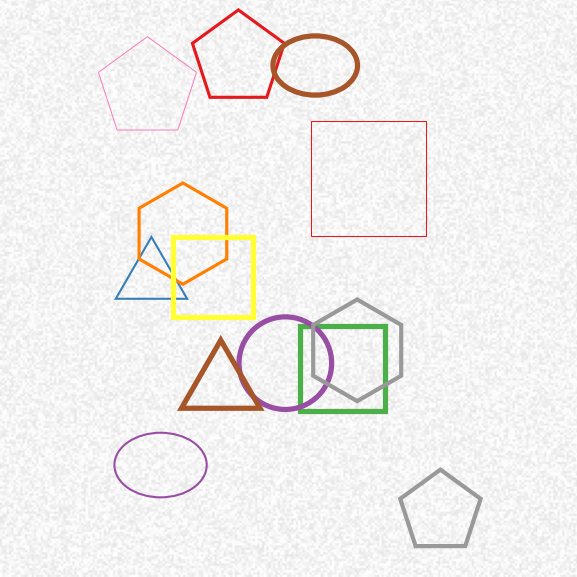[{"shape": "square", "thickness": 0.5, "radius": 0.5, "center": [0.638, 0.689]}, {"shape": "pentagon", "thickness": 1.5, "radius": 0.42, "center": [0.413, 0.898]}, {"shape": "triangle", "thickness": 1, "radius": 0.36, "center": [0.262, 0.517]}, {"shape": "square", "thickness": 2.5, "radius": 0.37, "center": [0.593, 0.362]}, {"shape": "oval", "thickness": 1, "radius": 0.4, "center": [0.278, 0.194]}, {"shape": "circle", "thickness": 2.5, "radius": 0.4, "center": [0.494, 0.37]}, {"shape": "hexagon", "thickness": 1.5, "radius": 0.44, "center": [0.317, 0.595]}, {"shape": "square", "thickness": 2.5, "radius": 0.35, "center": [0.369, 0.52]}, {"shape": "oval", "thickness": 2.5, "radius": 0.37, "center": [0.546, 0.886]}, {"shape": "triangle", "thickness": 2.5, "radius": 0.39, "center": [0.382, 0.332]}, {"shape": "pentagon", "thickness": 0.5, "radius": 0.45, "center": [0.255, 0.846]}, {"shape": "pentagon", "thickness": 2, "radius": 0.37, "center": [0.763, 0.113]}, {"shape": "hexagon", "thickness": 2, "radius": 0.44, "center": [0.619, 0.393]}]